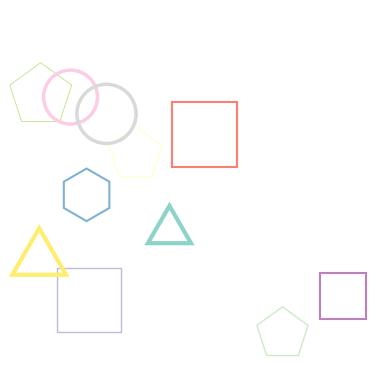[{"shape": "triangle", "thickness": 3, "radius": 0.32, "center": [0.44, 0.401]}, {"shape": "pentagon", "thickness": 0.5, "radius": 0.36, "center": [0.353, 0.599]}, {"shape": "square", "thickness": 1, "radius": 0.42, "center": [0.232, 0.22]}, {"shape": "square", "thickness": 1.5, "radius": 0.42, "center": [0.532, 0.651]}, {"shape": "hexagon", "thickness": 1.5, "radius": 0.34, "center": [0.225, 0.494]}, {"shape": "pentagon", "thickness": 0.5, "radius": 0.42, "center": [0.106, 0.753]}, {"shape": "circle", "thickness": 2.5, "radius": 0.35, "center": [0.183, 0.748]}, {"shape": "circle", "thickness": 2.5, "radius": 0.38, "center": [0.277, 0.704]}, {"shape": "square", "thickness": 1.5, "radius": 0.3, "center": [0.89, 0.231]}, {"shape": "pentagon", "thickness": 1, "radius": 0.35, "center": [0.734, 0.133]}, {"shape": "triangle", "thickness": 3, "radius": 0.4, "center": [0.102, 0.327]}]